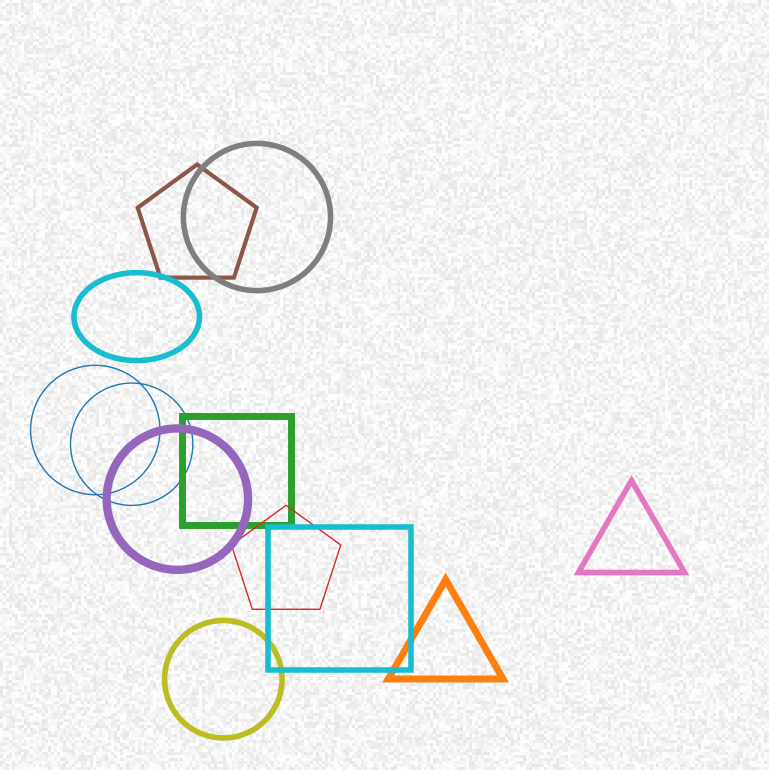[{"shape": "circle", "thickness": 0.5, "radius": 0.4, "center": [0.171, 0.423]}, {"shape": "circle", "thickness": 0.5, "radius": 0.42, "center": [0.124, 0.442]}, {"shape": "triangle", "thickness": 2.5, "radius": 0.43, "center": [0.579, 0.161]}, {"shape": "square", "thickness": 2.5, "radius": 0.36, "center": [0.307, 0.389]}, {"shape": "pentagon", "thickness": 0.5, "radius": 0.37, "center": [0.372, 0.269]}, {"shape": "circle", "thickness": 3, "radius": 0.46, "center": [0.23, 0.352]}, {"shape": "pentagon", "thickness": 1.5, "radius": 0.41, "center": [0.256, 0.705]}, {"shape": "triangle", "thickness": 2, "radius": 0.4, "center": [0.82, 0.296]}, {"shape": "circle", "thickness": 2, "radius": 0.48, "center": [0.334, 0.718]}, {"shape": "circle", "thickness": 2, "radius": 0.38, "center": [0.29, 0.118]}, {"shape": "oval", "thickness": 2, "radius": 0.41, "center": [0.178, 0.589]}, {"shape": "square", "thickness": 2, "radius": 0.46, "center": [0.441, 0.223]}]